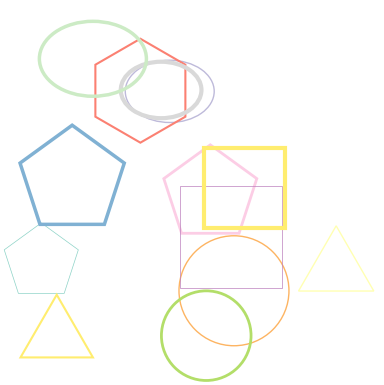[{"shape": "pentagon", "thickness": 0.5, "radius": 0.51, "center": [0.107, 0.32]}, {"shape": "triangle", "thickness": 1, "radius": 0.56, "center": [0.873, 0.301]}, {"shape": "oval", "thickness": 1, "radius": 0.58, "center": [0.441, 0.763]}, {"shape": "hexagon", "thickness": 1.5, "radius": 0.67, "center": [0.365, 0.764]}, {"shape": "pentagon", "thickness": 2.5, "radius": 0.71, "center": [0.187, 0.532]}, {"shape": "circle", "thickness": 1, "radius": 0.71, "center": [0.608, 0.245]}, {"shape": "circle", "thickness": 2, "radius": 0.58, "center": [0.536, 0.128]}, {"shape": "pentagon", "thickness": 2, "radius": 0.63, "center": [0.546, 0.497]}, {"shape": "oval", "thickness": 3, "radius": 0.52, "center": [0.418, 0.766]}, {"shape": "square", "thickness": 0.5, "radius": 0.66, "center": [0.6, 0.385]}, {"shape": "oval", "thickness": 2.5, "radius": 0.7, "center": [0.241, 0.847]}, {"shape": "square", "thickness": 3, "radius": 0.52, "center": [0.635, 0.511]}, {"shape": "triangle", "thickness": 1.5, "radius": 0.54, "center": [0.147, 0.126]}]